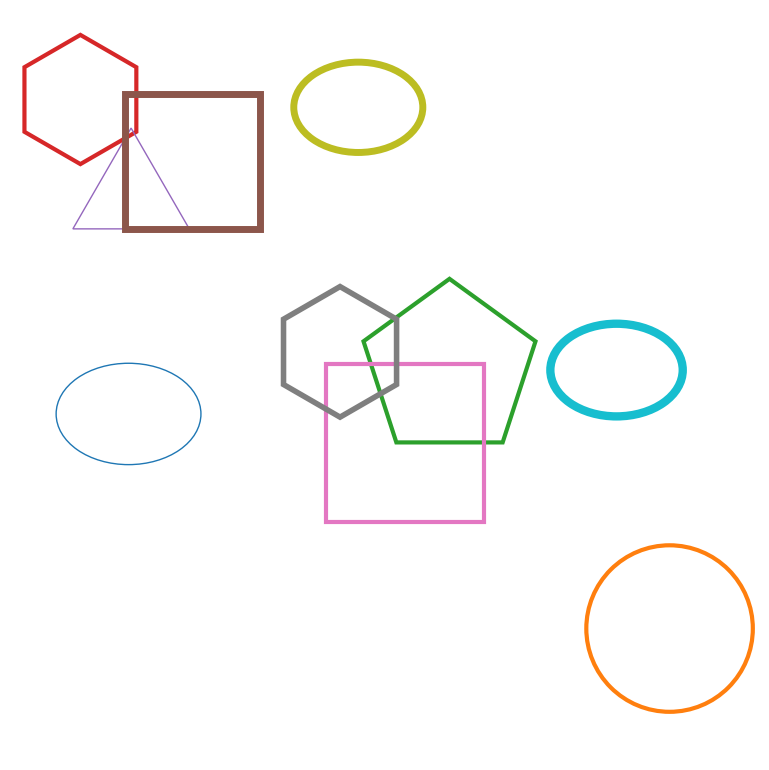[{"shape": "oval", "thickness": 0.5, "radius": 0.47, "center": [0.167, 0.462]}, {"shape": "circle", "thickness": 1.5, "radius": 0.54, "center": [0.87, 0.184]}, {"shape": "pentagon", "thickness": 1.5, "radius": 0.59, "center": [0.584, 0.52]}, {"shape": "hexagon", "thickness": 1.5, "radius": 0.42, "center": [0.104, 0.871]}, {"shape": "triangle", "thickness": 0.5, "radius": 0.44, "center": [0.17, 0.746]}, {"shape": "square", "thickness": 2.5, "radius": 0.44, "center": [0.25, 0.791]}, {"shape": "square", "thickness": 1.5, "radius": 0.52, "center": [0.526, 0.425]}, {"shape": "hexagon", "thickness": 2, "radius": 0.42, "center": [0.442, 0.543]}, {"shape": "oval", "thickness": 2.5, "radius": 0.42, "center": [0.465, 0.861]}, {"shape": "oval", "thickness": 3, "radius": 0.43, "center": [0.801, 0.519]}]